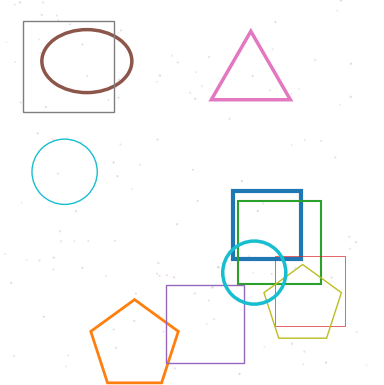[{"shape": "square", "thickness": 3, "radius": 0.44, "center": [0.693, 0.415]}, {"shape": "pentagon", "thickness": 2, "radius": 0.6, "center": [0.349, 0.102]}, {"shape": "square", "thickness": 1.5, "radius": 0.54, "center": [0.726, 0.371]}, {"shape": "square", "thickness": 0.5, "radius": 0.45, "center": [0.804, 0.245]}, {"shape": "square", "thickness": 1, "radius": 0.51, "center": [0.532, 0.158]}, {"shape": "oval", "thickness": 2.5, "radius": 0.58, "center": [0.226, 0.841]}, {"shape": "triangle", "thickness": 2.5, "radius": 0.59, "center": [0.652, 0.8]}, {"shape": "square", "thickness": 1, "radius": 0.59, "center": [0.178, 0.828]}, {"shape": "pentagon", "thickness": 1, "radius": 0.53, "center": [0.786, 0.207]}, {"shape": "circle", "thickness": 2.5, "radius": 0.41, "center": [0.66, 0.292]}, {"shape": "circle", "thickness": 1, "radius": 0.42, "center": [0.168, 0.554]}]